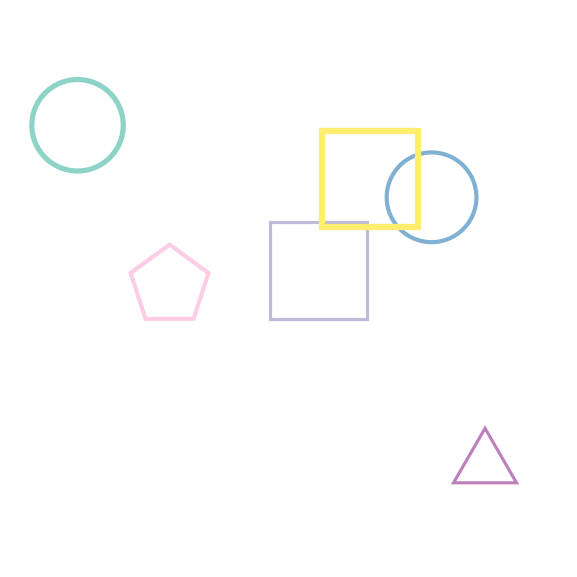[{"shape": "circle", "thickness": 2.5, "radius": 0.4, "center": [0.134, 0.782]}, {"shape": "square", "thickness": 1.5, "radius": 0.42, "center": [0.551, 0.531]}, {"shape": "circle", "thickness": 2, "radius": 0.39, "center": [0.747, 0.658]}, {"shape": "pentagon", "thickness": 2, "radius": 0.35, "center": [0.294, 0.505]}, {"shape": "triangle", "thickness": 1.5, "radius": 0.31, "center": [0.84, 0.195]}, {"shape": "square", "thickness": 3, "radius": 0.41, "center": [0.641, 0.69]}]